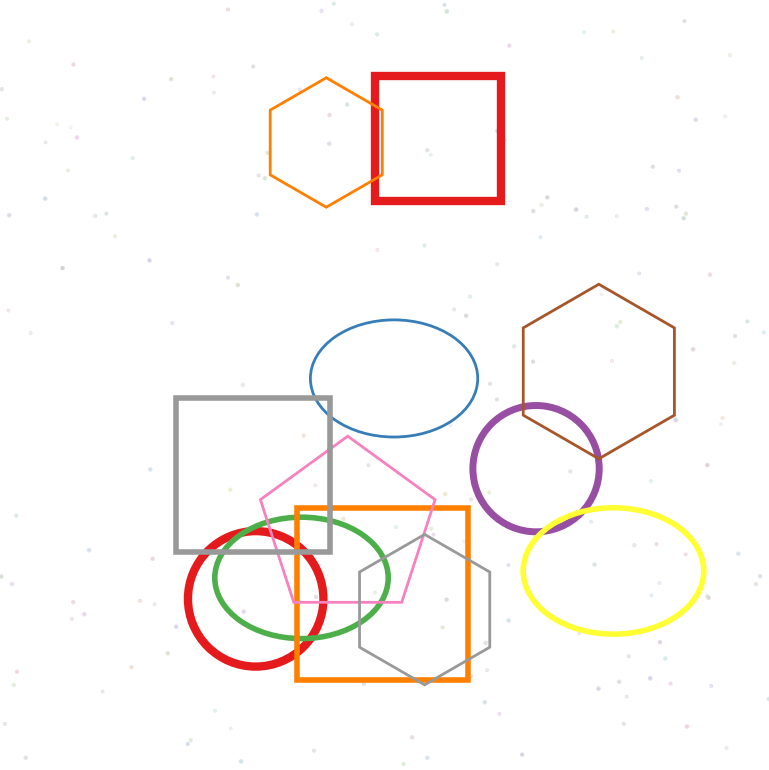[{"shape": "circle", "thickness": 3, "radius": 0.44, "center": [0.332, 0.222]}, {"shape": "square", "thickness": 3, "radius": 0.41, "center": [0.569, 0.82]}, {"shape": "oval", "thickness": 1, "radius": 0.54, "center": [0.512, 0.509]}, {"shape": "oval", "thickness": 2, "radius": 0.56, "center": [0.392, 0.249]}, {"shape": "circle", "thickness": 2.5, "radius": 0.41, "center": [0.696, 0.391]}, {"shape": "hexagon", "thickness": 1, "radius": 0.42, "center": [0.424, 0.815]}, {"shape": "square", "thickness": 2, "radius": 0.56, "center": [0.497, 0.228]}, {"shape": "oval", "thickness": 2, "radius": 0.59, "center": [0.797, 0.259]}, {"shape": "hexagon", "thickness": 1, "radius": 0.57, "center": [0.778, 0.518]}, {"shape": "pentagon", "thickness": 1, "radius": 0.6, "center": [0.452, 0.314]}, {"shape": "hexagon", "thickness": 1, "radius": 0.49, "center": [0.552, 0.208]}, {"shape": "square", "thickness": 2, "radius": 0.5, "center": [0.328, 0.383]}]